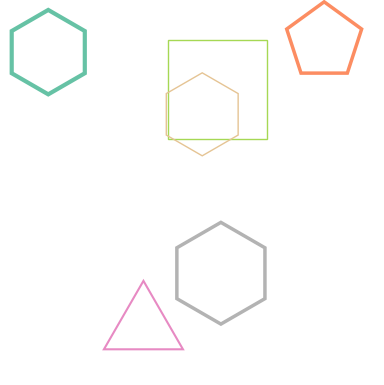[{"shape": "hexagon", "thickness": 3, "radius": 0.55, "center": [0.125, 0.865]}, {"shape": "pentagon", "thickness": 2.5, "radius": 0.51, "center": [0.842, 0.893]}, {"shape": "triangle", "thickness": 1.5, "radius": 0.59, "center": [0.373, 0.152]}, {"shape": "square", "thickness": 1, "radius": 0.64, "center": [0.566, 0.768]}, {"shape": "hexagon", "thickness": 1, "radius": 0.54, "center": [0.525, 0.703]}, {"shape": "hexagon", "thickness": 2.5, "radius": 0.66, "center": [0.574, 0.29]}]